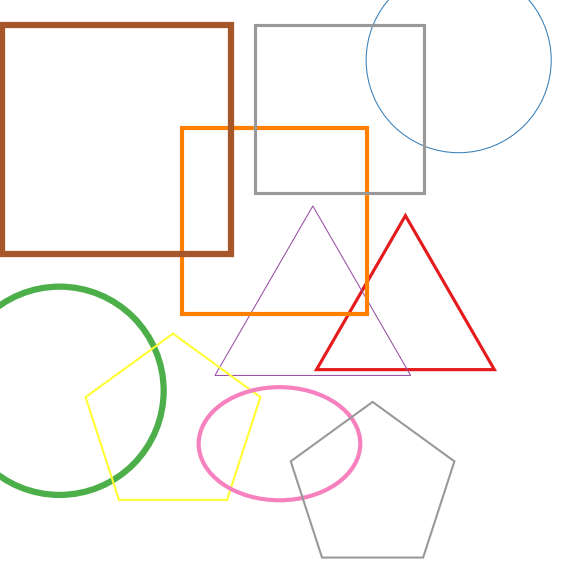[{"shape": "triangle", "thickness": 1.5, "radius": 0.89, "center": [0.702, 0.448]}, {"shape": "circle", "thickness": 0.5, "radius": 0.8, "center": [0.794, 0.895]}, {"shape": "circle", "thickness": 3, "radius": 0.9, "center": [0.103, 0.322]}, {"shape": "triangle", "thickness": 0.5, "radius": 0.98, "center": [0.542, 0.447]}, {"shape": "square", "thickness": 2, "radius": 0.8, "center": [0.476, 0.617]}, {"shape": "pentagon", "thickness": 1, "radius": 0.8, "center": [0.3, 0.262]}, {"shape": "square", "thickness": 3, "radius": 0.99, "center": [0.202, 0.758]}, {"shape": "oval", "thickness": 2, "radius": 0.7, "center": [0.484, 0.231]}, {"shape": "square", "thickness": 1.5, "radius": 0.73, "center": [0.588, 0.811]}, {"shape": "pentagon", "thickness": 1, "radius": 0.74, "center": [0.645, 0.154]}]